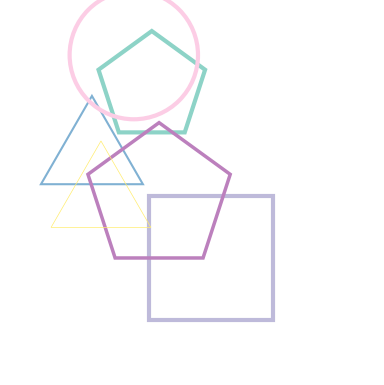[{"shape": "pentagon", "thickness": 3, "radius": 0.73, "center": [0.394, 0.774]}, {"shape": "square", "thickness": 3, "radius": 0.8, "center": [0.548, 0.329]}, {"shape": "triangle", "thickness": 1.5, "radius": 0.76, "center": [0.239, 0.598]}, {"shape": "circle", "thickness": 3, "radius": 0.83, "center": [0.348, 0.857]}, {"shape": "pentagon", "thickness": 2.5, "radius": 0.97, "center": [0.413, 0.487]}, {"shape": "triangle", "thickness": 0.5, "radius": 0.75, "center": [0.262, 0.484]}]